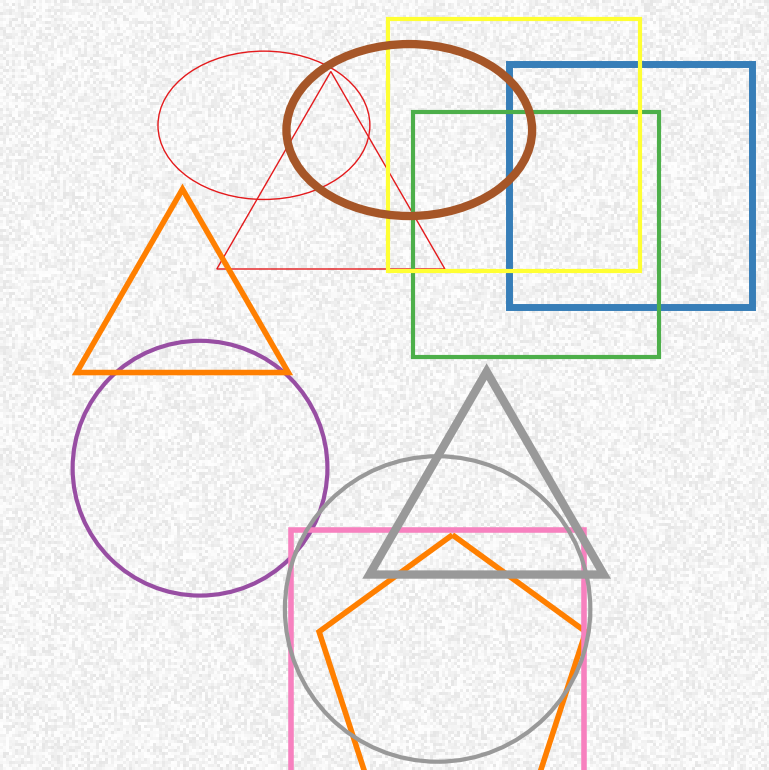[{"shape": "oval", "thickness": 0.5, "radius": 0.69, "center": [0.343, 0.837]}, {"shape": "triangle", "thickness": 0.5, "radius": 0.86, "center": [0.43, 0.736]}, {"shape": "square", "thickness": 2.5, "radius": 0.79, "center": [0.819, 0.759]}, {"shape": "square", "thickness": 1.5, "radius": 0.8, "center": [0.696, 0.695]}, {"shape": "circle", "thickness": 1.5, "radius": 0.83, "center": [0.26, 0.392]}, {"shape": "pentagon", "thickness": 2, "radius": 0.91, "center": [0.588, 0.123]}, {"shape": "triangle", "thickness": 2, "radius": 0.79, "center": [0.237, 0.596]}, {"shape": "square", "thickness": 1.5, "radius": 0.82, "center": [0.667, 0.812]}, {"shape": "oval", "thickness": 3, "radius": 0.8, "center": [0.532, 0.831]}, {"shape": "square", "thickness": 2, "radius": 0.95, "center": [0.568, 0.121]}, {"shape": "triangle", "thickness": 3, "radius": 0.88, "center": [0.632, 0.342]}, {"shape": "circle", "thickness": 1.5, "radius": 0.99, "center": [0.568, 0.209]}]